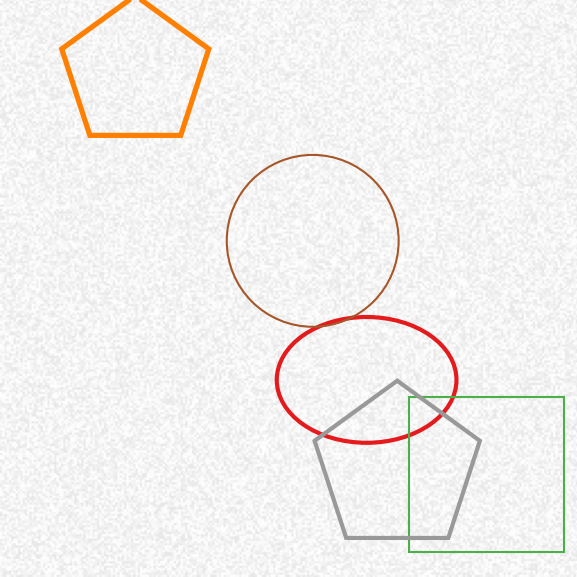[{"shape": "oval", "thickness": 2, "radius": 0.78, "center": [0.635, 0.341]}, {"shape": "square", "thickness": 1, "radius": 0.67, "center": [0.843, 0.177]}, {"shape": "pentagon", "thickness": 2.5, "radius": 0.67, "center": [0.234, 0.873]}, {"shape": "circle", "thickness": 1, "radius": 0.74, "center": [0.541, 0.582]}, {"shape": "pentagon", "thickness": 2, "radius": 0.75, "center": [0.688, 0.189]}]